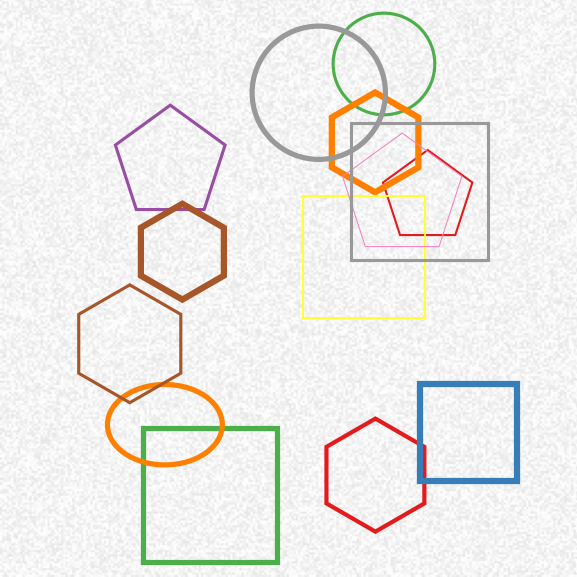[{"shape": "pentagon", "thickness": 1, "radius": 0.41, "center": [0.741, 0.658]}, {"shape": "hexagon", "thickness": 2, "radius": 0.49, "center": [0.65, 0.176]}, {"shape": "square", "thickness": 3, "radius": 0.42, "center": [0.811, 0.25]}, {"shape": "circle", "thickness": 1.5, "radius": 0.44, "center": [0.665, 0.888]}, {"shape": "square", "thickness": 2.5, "radius": 0.58, "center": [0.364, 0.143]}, {"shape": "pentagon", "thickness": 1.5, "radius": 0.5, "center": [0.295, 0.717]}, {"shape": "hexagon", "thickness": 3, "radius": 0.43, "center": [0.65, 0.753]}, {"shape": "oval", "thickness": 2.5, "radius": 0.5, "center": [0.285, 0.264]}, {"shape": "square", "thickness": 1, "radius": 0.53, "center": [0.63, 0.554]}, {"shape": "hexagon", "thickness": 3, "radius": 0.41, "center": [0.316, 0.563]}, {"shape": "hexagon", "thickness": 1.5, "radius": 0.51, "center": [0.225, 0.404]}, {"shape": "pentagon", "thickness": 0.5, "radius": 0.54, "center": [0.696, 0.66]}, {"shape": "square", "thickness": 1.5, "radius": 0.59, "center": [0.726, 0.667]}, {"shape": "circle", "thickness": 2.5, "radius": 0.58, "center": [0.552, 0.839]}]